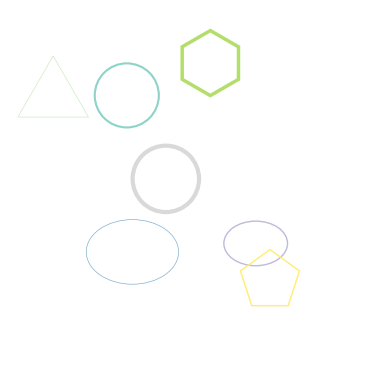[{"shape": "circle", "thickness": 1.5, "radius": 0.42, "center": [0.329, 0.752]}, {"shape": "oval", "thickness": 1, "radius": 0.41, "center": [0.664, 0.368]}, {"shape": "oval", "thickness": 0.5, "radius": 0.6, "center": [0.344, 0.346]}, {"shape": "hexagon", "thickness": 2.5, "radius": 0.42, "center": [0.546, 0.836]}, {"shape": "circle", "thickness": 3, "radius": 0.43, "center": [0.431, 0.535]}, {"shape": "triangle", "thickness": 0.5, "radius": 0.53, "center": [0.138, 0.749]}, {"shape": "pentagon", "thickness": 1, "radius": 0.4, "center": [0.701, 0.271]}]